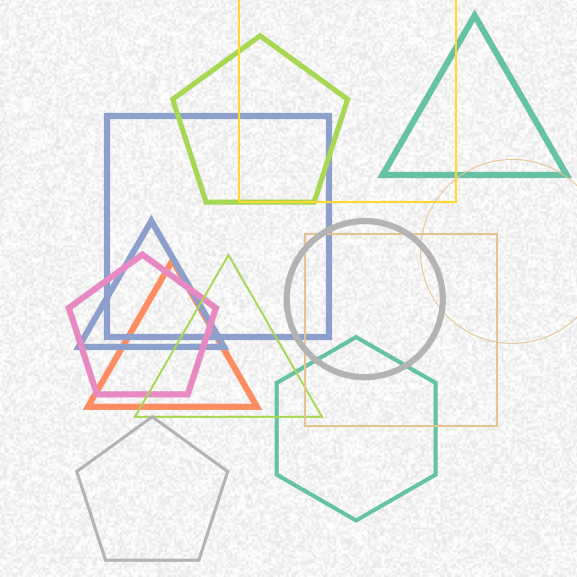[{"shape": "hexagon", "thickness": 2, "radius": 0.79, "center": [0.617, 0.257]}, {"shape": "triangle", "thickness": 3, "radius": 0.92, "center": [0.822, 0.788]}, {"shape": "triangle", "thickness": 3, "radius": 0.85, "center": [0.299, 0.379]}, {"shape": "triangle", "thickness": 3, "radius": 0.73, "center": [0.262, 0.471]}, {"shape": "square", "thickness": 3, "radius": 0.96, "center": [0.378, 0.607]}, {"shape": "pentagon", "thickness": 3, "radius": 0.67, "center": [0.247, 0.425]}, {"shape": "triangle", "thickness": 1, "radius": 0.93, "center": [0.396, 0.371]}, {"shape": "pentagon", "thickness": 2.5, "radius": 0.8, "center": [0.45, 0.778]}, {"shape": "square", "thickness": 1, "radius": 0.94, "center": [0.602, 0.837]}, {"shape": "square", "thickness": 1, "radius": 0.83, "center": [0.695, 0.428]}, {"shape": "circle", "thickness": 0.5, "radius": 0.8, "center": [0.888, 0.564]}, {"shape": "circle", "thickness": 3, "radius": 0.68, "center": [0.632, 0.481]}, {"shape": "pentagon", "thickness": 1.5, "radius": 0.69, "center": [0.264, 0.14]}]